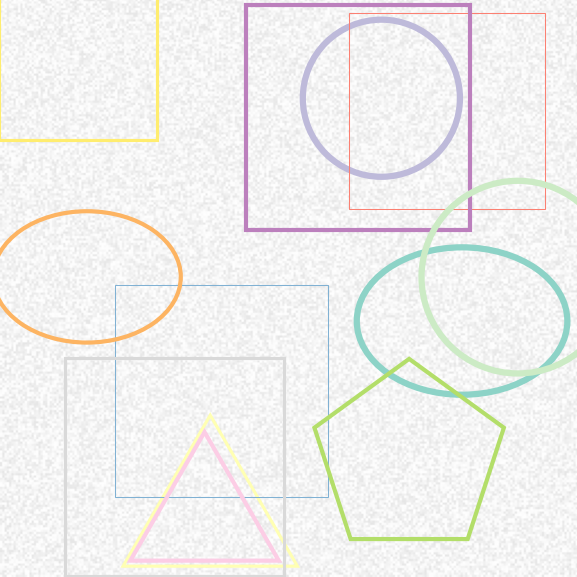[{"shape": "oval", "thickness": 3, "radius": 0.91, "center": [0.8, 0.443]}, {"shape": "triangle", "thickness": 1.5, "radius": 0.87, "center": [0.364, 0.106]}, {"shape": "circle", "thickness": 3, "radius": 0.68, "center": [0.66, 0.829]}, {"shape": "square", "thickness": 0.5, "radius": 0.85, "center": [0.774, 0.807]}, {"shape": "square", "thickness": 0.5, "radius": 0.92, "center": [0.384, 0.322]}, {"shape": "oval", "thickness": 2, "radius": 0.81, "center": [0.151, 0.52]}, {"shape": "pentagon", "thickness": 2, "radius": 0.86, "center": [0.708, 0.205]}, {"shape": "triangle", "thickness": 2, "radius": 0.74, "center": [0.354, 0.103]}, {"shape": "square", "thickness": 1.5, "radius": 0.95, "center": [0.302, 0.19]}, {"shape": "square", "thickness": 2, "radius": 0.97, "center": [0.62, 0.795]}, {"shape": "circle", "thickness": 3, "radius": 0.83, "center": [0.897, 0.519]}, {"shape": "square", "thickness": 1.5, "radius": 0.68, "center": [0.135, 0.893]}]